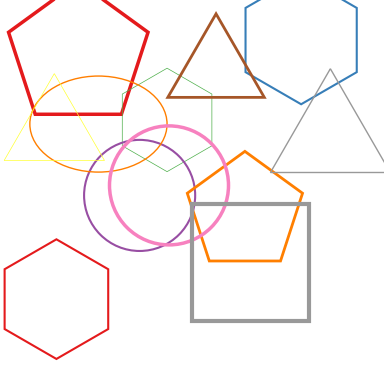[{"shape": "hexagon", "thickness": 1.5, "radius": 0.78, "center": [0.147, 0.223]}, {"shape": "pentagon", "thickness": 2.5, "radius": 0.95, "center": [0.203, 0.857]}, {"shape": "hexagon", "thickness": 1.5, "radius": 0.83, "center": [0.782, 0.896]}, {"shape": "hexagon", "thickness": 0.5, "radius": 0.67, "center": [0.434, 0.688]}, {"shape": "circle", "thickness": 1.5, "radius": 0.72, "center": [0.363, 0.492]}, {"shape": "oval", "thickness": 1, "radius": 0.89, "center": [0.256, 0.678]}, {"shape": "pentagon", "thickness": 2, "radius": 0.79, "center": [0.636, 0.449]}, {"shape": "triangle", "thickness": 0.5, "radius": 0.75, "center": [0.141, 0.658]}, {"shape": "triangle", "thickness": 2, "radius": 0.72, "center": [0.561, 0.819]}, {"shape": "circle", "thickness": 2.5, "radius": 0.77, "center": [0.439, 0.518]}, {"shape": "triangle", "thickness": 1, "radius": 0.9, "center": [0.858, 0.642]}, {"shape": "square", "thickness": 3, "radius": 0.76, "center": [0.651, 0.317]}]